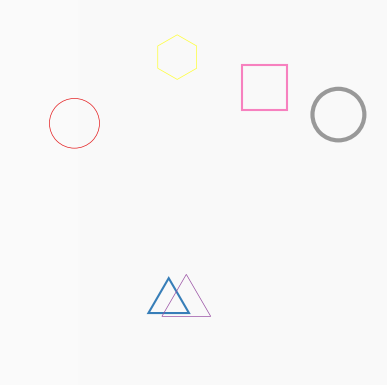[{"shape": "circle", "thickness": 0.5, "radius": 0.32, "center": [0.192, 0.68]}, {"shape": "triangle", "thickness": 1.5, "radius": 0.3, "center": [0.435, 0.217]}, {"shape": "triangle", "thickness": 0.5, "radius": 0.36, "center": [0.481, 0.215]}, {"shape": "hexagon", "thickness": 0.5, "radius": 0.29, "center": [0.457, 0.852]}, {"shape": "square", "thickness": 1.5, "radius": 0.29, "center": [0.684, 0.773]}, {"shape": "circle", "thickness": 3, "radius": 0.33, "center": [0.873, 0.702]}]